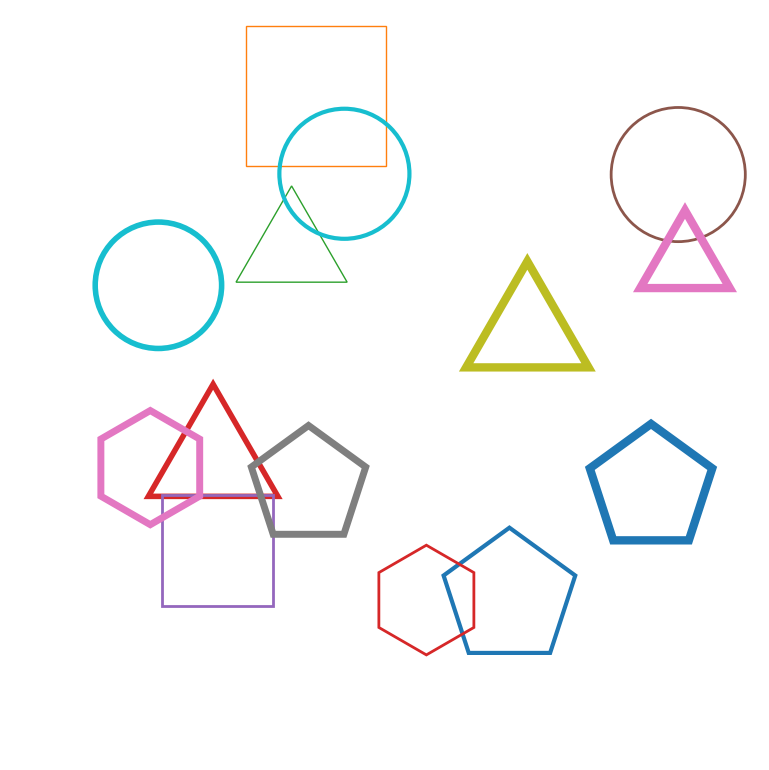[{"shape": "pentagon", "thickness": 3, "radius": 0.42, "center": [0.845, 0.366]}, {"shape": "pentagon", "thickness": 1.5, "radius": 0.45, "center": [0.662, 0.225]}, {"shape": "square", "thickness": 0.5, "radius": 0.45, "center": [0.411, 0.875]}, {"shape": "triangle", "thickness": 0.5, "radius": 0.42, "center": [0.379, 0.675]}, {"shape": "triangle", "thickness": 2, "radius": 0.49, "center": [0.277, 0.404]}, {"shape": "hexagon", "thickness": 1, "radius": 0.36, "center": [0.554, 0.221]}, {"shape": "square", "thickness": 1, "radius": 0.36, "center": [0.282, 0.286]}, {"shape": "circle", "thickness": 1, "radius": 0.44, "center": [0.881, 0.773]}, {"shape": "hexagon", "thickness": 2.5, "radius": 0.37, "center": [0.195, 0.393]}, {"shape": "triangle", "thickness": 3, "radius": 0.34, "center": [0.89, 0.659]}, {"shape": "pentagon", "thickness": 2.5, "radius": 0.39, "center": [0.401, 0.369]}, {"shape": "triangle", "thickness": 3, "radius": 0.46, "center": [0.685, 0.569]}, {"shape": "circle", "thickness": 2, "radius": 0.41, "center": [0.206, 0.63]}, {"shape": "circle", "thickness": 1.5, "radius": 0.42, "center": [0.447, 0.774]}]